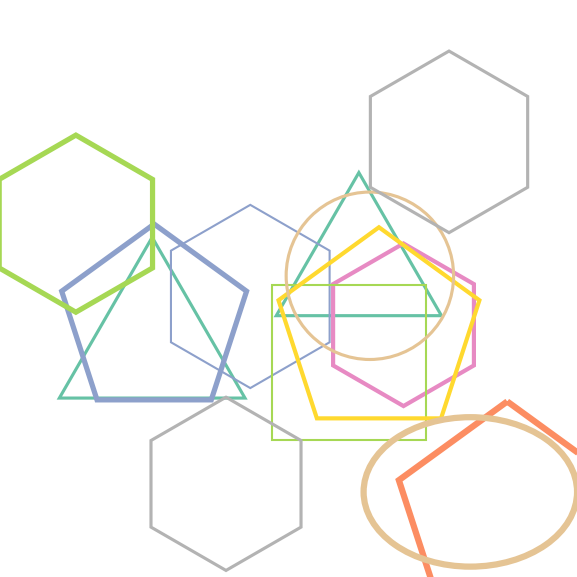[{"shape": "triangle", "thickness": 1.5, "radius": 0.93, "center": [0.264, 0.403]}, {"shape": "triangle", "thickness": 1.5, "radius": 0.83, "center": [0.621, 0.535]}, {"shape": "pentagon", "thickness": 3, "radius": 0.99, "center": [0.878, 0.107]}, {"shape": "hexagon", "thickness": 1, "radius": 0.79, "center": [0.433, 0.486]}, {"shape": "pentagon", "thickness": 2.5, "radius": 0.84, "center": [0.267, 0.443]}, {"shape": "hexagon", "thickness": 2, "radius": 0.7, "center": [0.699, 0.437]}, {"shape": "square", "thickness": 1, "radius": 0.67, "center": [0.604, 0.371]}, {"shape": "hexagon", "thickness": 2.5, "radius": 0.77, "center": [0.131, 0.612]}, {"shape": "pentagon", "thickness": 2, "radius": 0.91, "center": [0.656, 0.423]}, {"shape": "circle", "thickness": 1.5, "radius": 0.72, "center": [0.64, 0.522]}, {"shape": "oval", "thickness": 3, "radius": 0.92, "center": [0.814, 0.147]}, {"shape": "hexagon", "thickness": 1.5, "radius": 0.75, "center": [0.391, 0.161]}, {"shape": "hexagon", "thickness": 1.5, "radius": 0.79, "center": [0.778, 0.753]}]